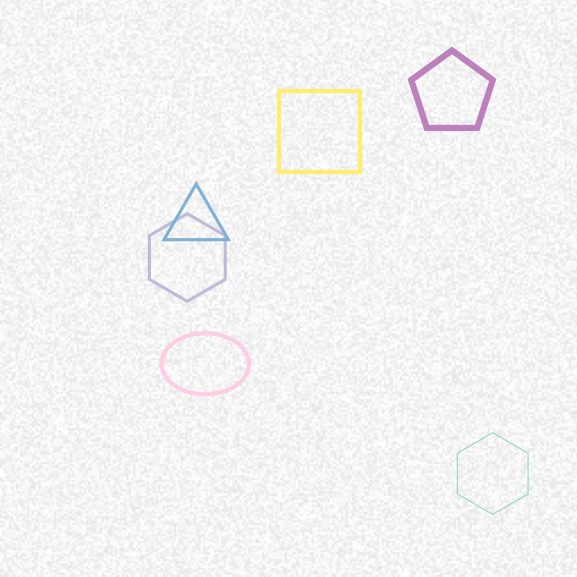[{"shape": "hexagon", "thickness": 0.5, "radius": 0.35, "center": [0.853, 0.179]}, {"shape": "hexagon", "thickness": 1.5, "radius": 0.38, "center": [0.324, 0.553]}, {"shape": "triangle", "thickness": 1.5, "radius": 0.32, "center": [0.34, 0.616]}, {"shape": "oval", "thickness": 2, "radius": 0.38, "center": [0.355, 0.369]}, {"shape": "pentagon", "thickness": 3, "radius": 0.37, "center": [0.783, 0.838]}, {"shape": "square", "thickness": 2, "radius": 0.35, "center": [0.553, 0.771]}]